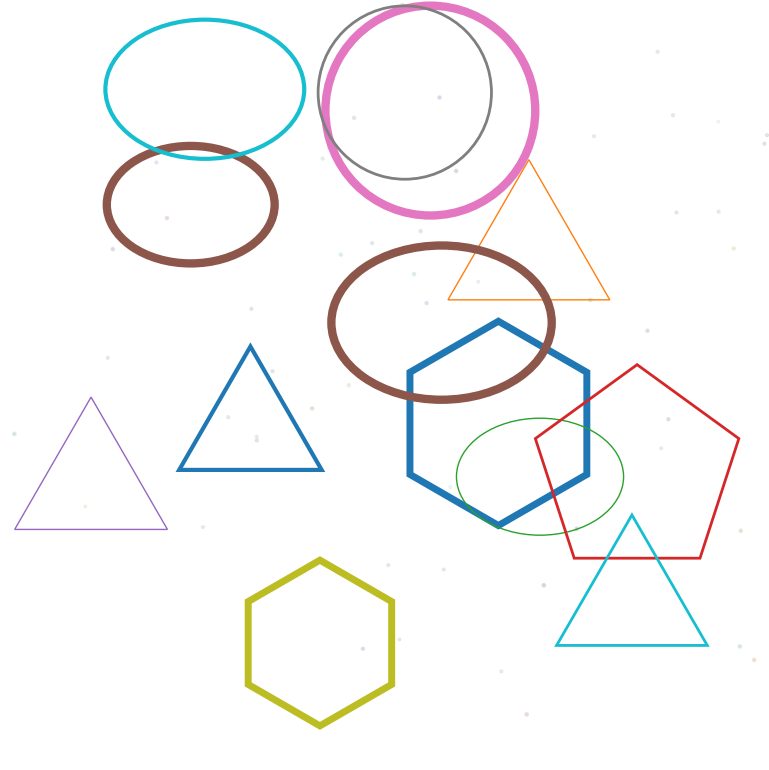[{"shape": "hexagon", "thickness": 2.5, "radius": 0.66, "center": [0.647, 0.45]}, {"shape": "triangle", "thickness": 1.5, "radius": 0.53, "center": [0.325, 0.443]}, {"shape": "triangle", "thickness": 0.5, "radius": 0.61, "center": [0.687, 0.671]}, {"shape": "oval", "thickness": 0.5, "radius": 0.54, "center": [0.701, 0.381]}, {"shape": "pentagon", "thickness": 1, "radius": 0.69, "center": [0.827, 0.387]}, {"shape": "triangle", "thickness": 0.5, "radius": 0.57, "center": [0.118, 0.37]}, {"shape": "oval", "thickness": 3, "radius": 0.72, "center": [0.573, 0.581]}, {"shape": "oval", "thickness": 3, "radius": 0.54, "center": [0.248, 0.734]}, {"shape": "circle", "thickness": 3, "radius": 0.68, "center": [0.559, 0.856]}, {"shape": "circle", "thickness": 1, "radius": 0.56, "center": [0.526, 0.88]}, {"shape": "hexagon", "thickness": 2.5, "radius": 0.54, "center": [0.416, 0.165]}, {"shape": "triangle", "thickness": 1, "radius": 0.56, "center": [0.821, 0.218]}, {"shape": "oval", "thickness": 1.5, "radius": 0.65, "center": [0.266, 0.884]}]